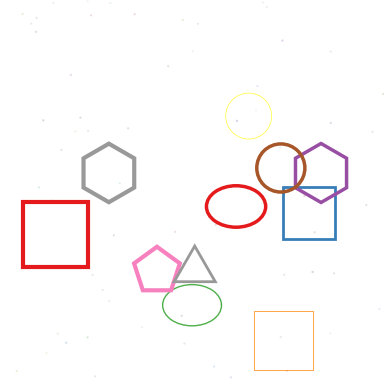[{"shape": "oval", "thickness": 2.5, "radius": 0.38, "center": [0.613, 0.464]}, {"shape": "square", "thickness": 3, "radius": 0.42, "center": [0.144, 0.392]}, {"shape": "square", "thickness": 2, "radius": 0.34, "center": [0.803, 0.446]}, {"shape": "oval", "thickness": 1, "radius": 0.38, "center": [0.499, 0.207]}, {"shape": "hexagon", "thickness": 2.5, "radius": 0.38, "center": [0.834, 0.551]}, {"shape": "square", "thickness": 0.5, "radius": 0.38, "center": [0.736, 0.115]}, {"shape": "circle", "thickness": 0.5, "radius": 0.3, "center": [0.646, 0.699]}, {"shape": "circle", "thickness": 2.5, "radius": 0.31, "center": [0.729, 0.564]}, {"shape": "pentagon", "thickness": 3, "radius": 0.31, "center": [0.408, 0.297]}, {"shape": "triangle", "thickness": 2, "radius": 0.31, "center": [0.506, 0.299]}, {"shape": "hexagon", "thickness": 3, "radius": 0.38, "center": [0.283, 0.551]}]